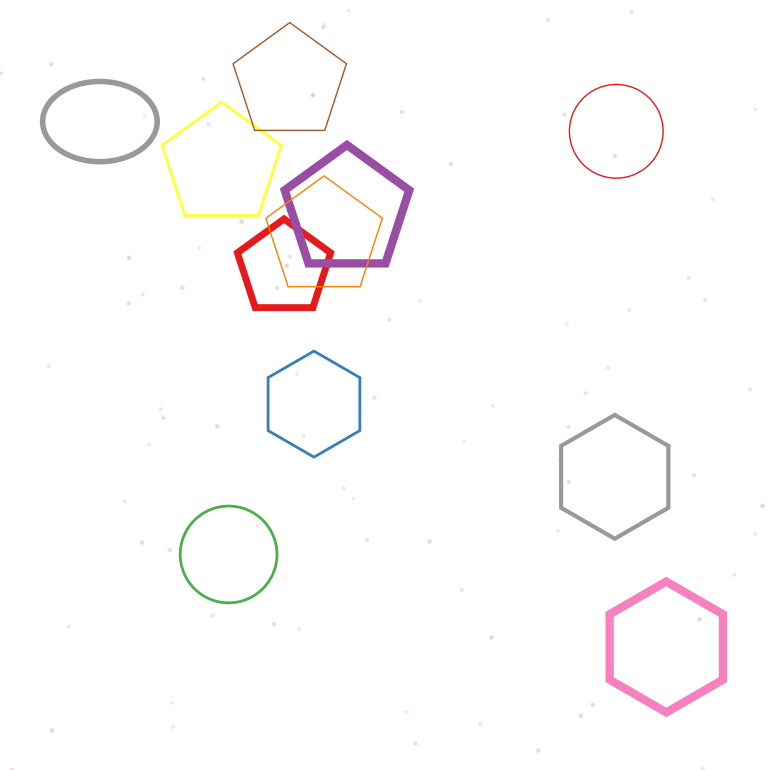[{"shape": "pentagon", "thickness": 2.5, "radius": 0.32, "center": [0.369, 0.652]}, {"shape": "circle", "thickness": 0.5, "radius": 0.3, "center": [0.8, 0.829]}, {"shape": "hexagon", "thickness": 1, "radius": 0.34, "center": [0.408, 0.475]}, {"shape": "circle", "thickness": 1, "radius": 0.31, "center": [0.297, 0.28]}, {"shape": "pentagon", "thickness": 3, "radius": 0.43, "center": [0.451, 0.727]}, {"shape": "pentagon", "thickness": 0.5, "radius": 0.4, "center": [0.421, 0.692]}, {"shape": "pentagon", "thickness": 1, "radius": 0.41, "center": [0.288, 0.786]}, {"shape": "pentagon", "thickness": 0.5, "radius": 0.39, "center": [0.376, 0.893]}, {"shape": "hexagon", "thickness": 3, "radius": 0.42, "center": [0.865, 0.16]}, {"shape": "oval", "thickness": 2, "radius": 0.37, "center": [0.13, 0.842]}, {"shape": "hexagon", "thickness": 1.5, "radius": 0.4, "center": [0.798, 0.381]}]